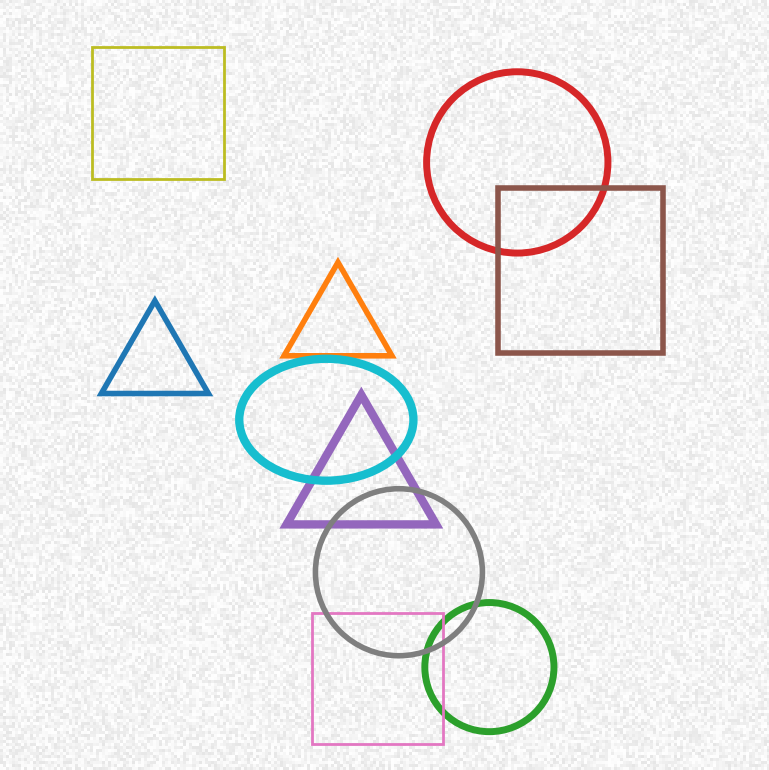[{"shape": "triangle", "thickness": 2, "radius": 0.4, "center": [0.201, 0.529]}, {"shape": "triangle", "thickness": 2, "radius": 0.4, "center": [0.439, 0.578]}, {"shape": "circle", "thickness": 2.5, "radius": 0.42, "center": [0.636, 0.134]}, {"shape": "circle", "thickness": 2.5, "radius": 0.59, "center": [0.672, 0.789]}, {"shape": "triangle", "thickness": 3, "radius": 0.56, "center": [0.469, 0.375]}, {"shape": "square", "thickness": 2, "radius": 0.54, "center": [0.754, 0.648]}, {"shape": "square", "thickness": 1, "radius": 0.42, "center": [0.49, 0.119]}, {"shape": "circle", "thickness": 2, "radius": 0.54, "center": [0.518, 0.257]}, {"shape": "square", "thickness": 1, "radius": 0.43, "center": [0.205, 0.853]}, {"shape": "oval", "thickness": 3, "radius": 0.57, "center": [0.424, 0.455]}]